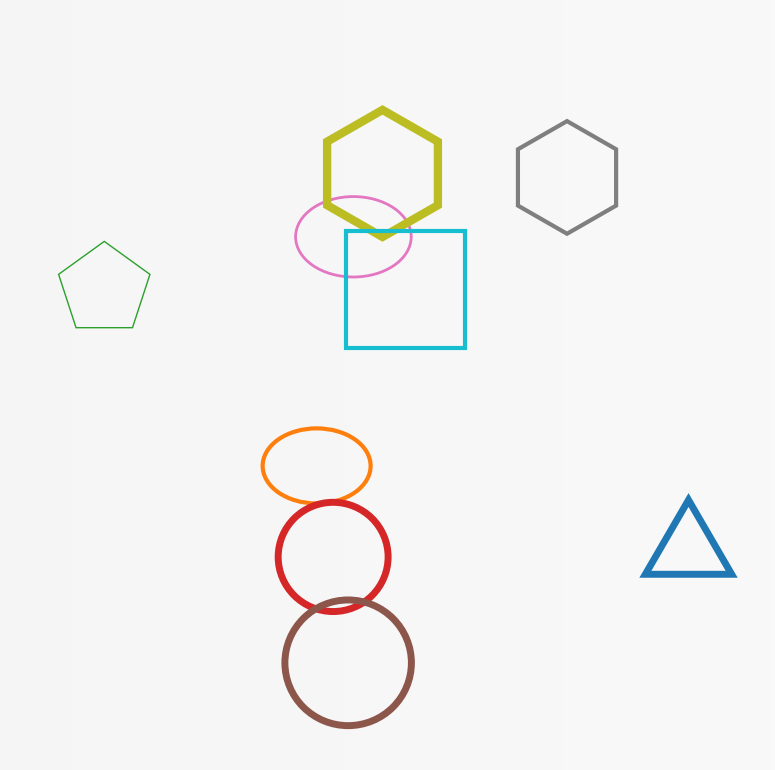[{"shape": "triangle", "thickness": 2.5, "radius": 0.32, "center": [0.888, 0.286]}, {"shape": "oval", "thickness": 1.5, "radius": 0.35, "center": [0.409, 0.395]}, {"shape": "pentagon", "thickness": 0.5, "radius": 0.31, "center": [0.135, 0.625]}, {"shape": "circle", "thickness": 2.5, "radius": 0.35, "center": [0.43, 0.277]}, {"shape": "circle", "thickness": 2.5, "radius": 0.41, "center": [0.449, 0.139]}, {"shape": "oval", "thickness": 1, "radius": 0.37, "center": [0.456, 0.692]}, {"shape": "hexagon", "thickness": 1.5, "radius": 0.37, "center": [0.732, 0.77]}, {"shape": "hexagon", "thickness": 3, "radius": 0.41, "center": [0.494, 0.775]}, {"shape": "square", "thickness": 1.5, "radius": 0.38, "center": [0.523, 0.624]}]